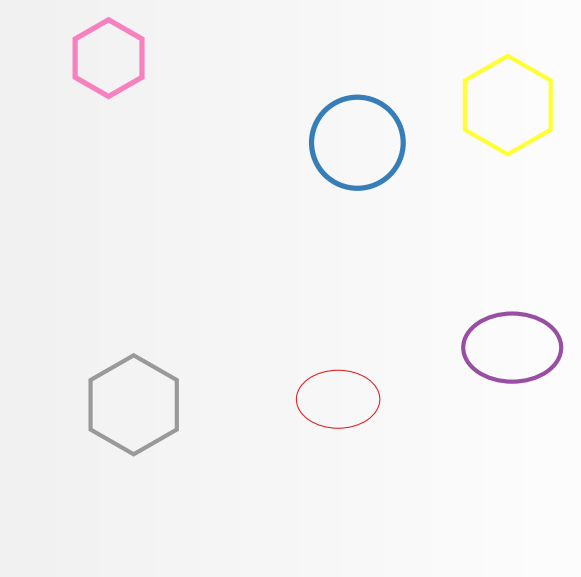[{"shape": "oval", "thickness": 0.5, "radius": 0.36, "center": [0.582, 0.308]}, {"shape": "circle", "thickness": 2.5, "radius": 0.39, "center": [0.615, 0.752]}, {"shape": "oval", "thickness": 2, "radius": 0.42, "center": [0.881, 0.397]}, {"shape": "hexagon", "thickness": 2, "radius": 0.43, "center": [0.874, 0.817]}, {"shape": "hexagon", "thickness": 2.5, "radius": 0.33, "center": [0.187, 0.899]}, {"shape": "hexagon", "thickness": 2, "radius": 0.43, "center": [0.23, 0.298]}]